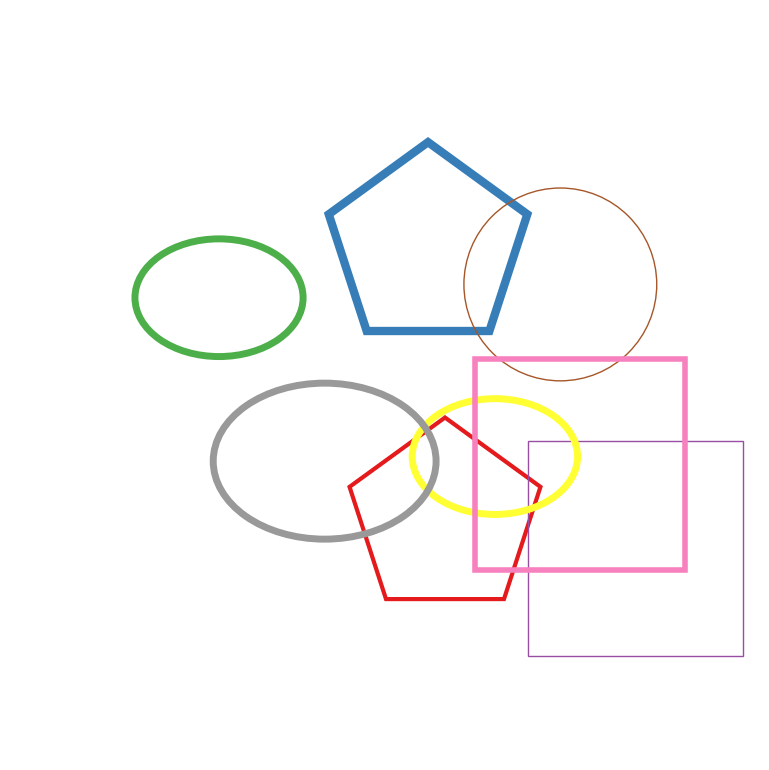[{"shape": "pentagon", "thickness": 1.5, "radius": 0.65, "center": [0.578, 0.327]}, {"shape": "pentagon", "thickness": 3, "radius": 0.68, "center": [0.556, 0.68]}, {"shape": "oval", "thickness": 2.5, "radius": 0.55, "center": [0.284, 0.613]}, {"shape": "square", "thickness": 0.5, "radius": 0.7, "center": [0.825, 0.287]}, {"shape": "oval", "thickness": 2.5, "radius": 0.54, "center": [0.643, 0.407]}, {"shape": "circle", "thickness": 0.5, "radius": 0.63, "center": [0.728, 0.631]}, {"shape": "square", "thickness": 2, "radius": 0.68, "center": [0.753, 0.397]}, {"shape": "oval", "thickness": 2.5, "radius": 0.72, "center": [0.422, 0.401]}]